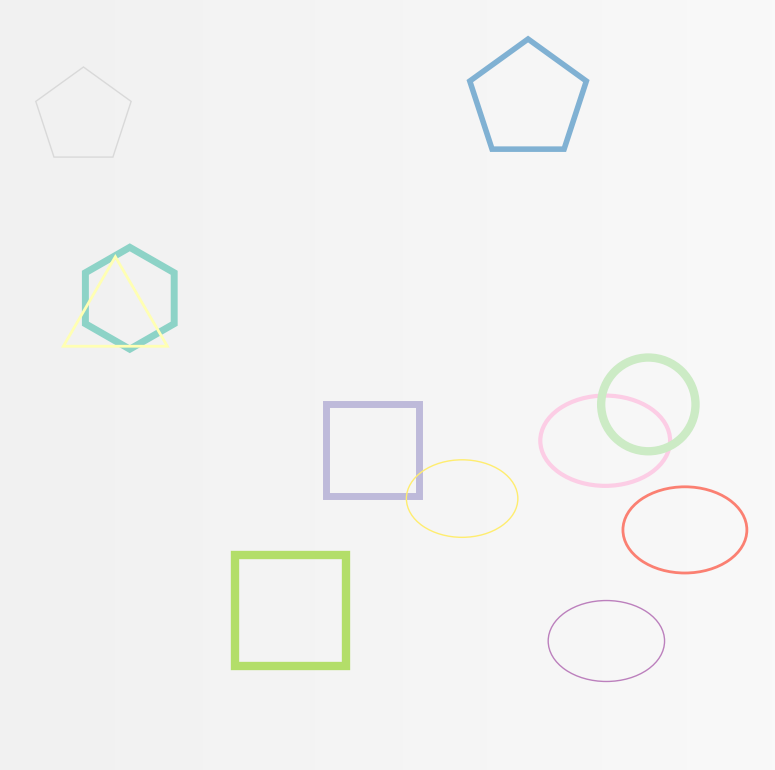[{"shape": "hexagon", "thickness": 2.5, "radius": 0.33, "center": [0.167, 0.613]}, {"shape": "triangle", "thickness": 1, "radius": 0.39, "center": [0.149, 0.589]}, {"shape": "square", "thickness": 2.5, "radius": 0.3, "center": [0.481, 0.416]}, {"shape": "oval", "thickness": 1, "radius": 0.4, "center": [0.884, 0.312]}, {"shape": "pentagon", "thickness": 2, "radius": 0.4, "center": [0.681, 0.87]}, {"shape": "square", "thickness": 3, "radius": 0.36, "center": [0.375, 0.207]}, {"shape": "oval", "thickness": 1.5, "radius": 0.42, "center": [0.781, 0.428]}, {"shape": "pentagon", "thickness": 0.5, "radius": 0.32, "center": [0.108, 0.848]}, {"shape": "oval", "thickness": 0.5, "radius": 0.38, "center": [0.782, 0.168]}, {"shape": "circle", "thickness": 3, "radius": 0.3, "center": [0.837, 0.475]}, {"shape": "oval", "thickness": 0.5, "radius": 0.36, "center": [0.596, 0.353]}]